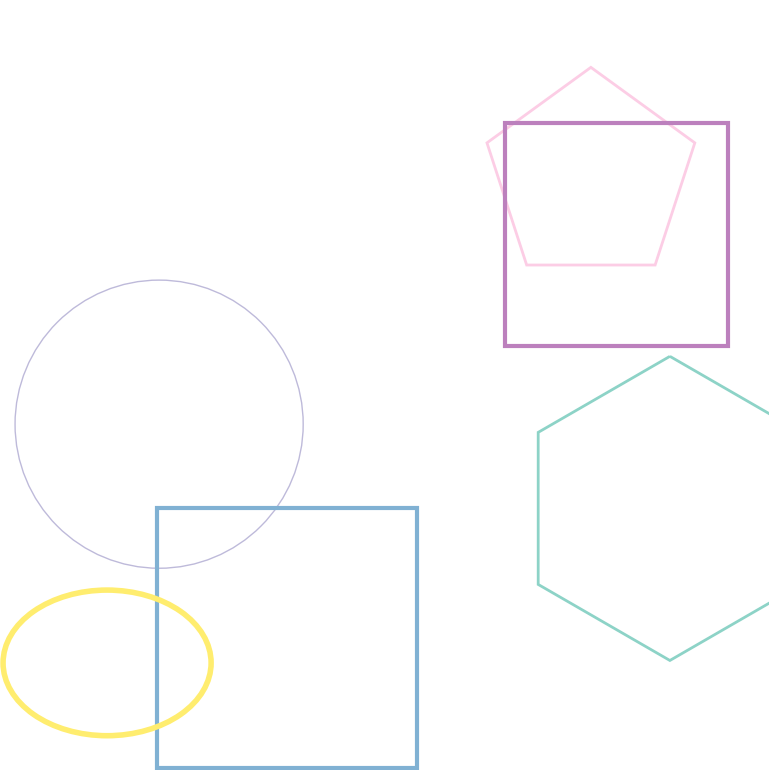[{"shape": "hexagon", "thickness": 1, "radius": 0.99, "center": [0.87, 0.34]}, {"shape": "circle", "thickness": 0.5, "radius": 0.94, "center": [0.207, 0.449]}, {"shape": "square", "thickness": 1.5, "radius": 0.85, "center": [0.373, 0.171]}, {"shape": "pentagon", "thickness": 1, "radius": 0.71, "center": [0.767, 0.771]}, {"shape": "square", "thickness": 1.5, "radius": 0.72, "center": [0.8, 0.696]}, {"shape": "oval", "thickness": 2, "radius": 0.68, "center": [0.139, 0.139]}]